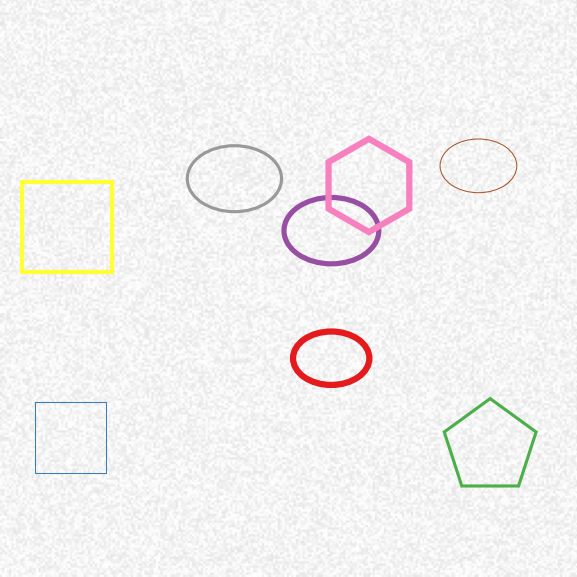[{"shape": "oval", "thickness": 3, "radius": 0.33, "center": [0.574, 0.379]}, {"shape": "square", "thickness": 0.5, "radius": 0.31, "center": [0.122, 0.242]}, {"shape": "pentagon", "thickness": 1.5, "radius": 0.42, "center": [0.849, 0.225]}, {"shape": "oval", "thickness": 2.5, "radius": 0.41, "center": [0.574, 0.6]}, {"shape": "square", "thickness": 2, "radius": 0.39, "center": [0.115, 0.606]}, {"shape": "oval", "thickness": 0.5, "radius": 0.33, "center": [0.828, 0.712]}, {"shape": "hexagon", "thickness": 3, "radius": 0.4, "center": [0.639, 0.678]}, {"shape": "oval", "thickness": 1.5, "radius": 0.41, "center": [0.406, 0.69]}]